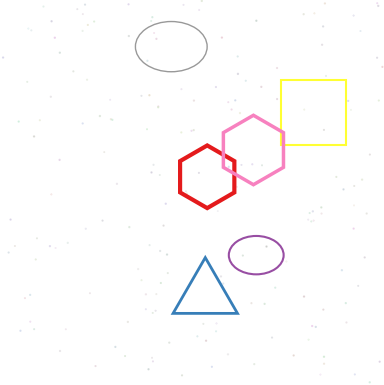[{"shape": "hexagon", "thickness": 3, "radius": 0.41, "center": [0.538, 0.541]}, {"shape": "triangle", "thickness": 2, "radius": 0.48, "center": [0.533, 0.234]}, {"shape": "oval", "thickness": 1.5, "radius": 0.36, "center": [0.666, 0.337]}, {"shape": "square", "thickness": 1.5, "radius": 0.42, "center": [0.813, 0.707]}, {"shape": "hexagon", "thickness": 2.5, "radius": 0.45, "center": [0.658, 0.61]}, {"shape": "oval", "thickness": 1, "radius": 0.47, "center": [0.445, 0.879]}]